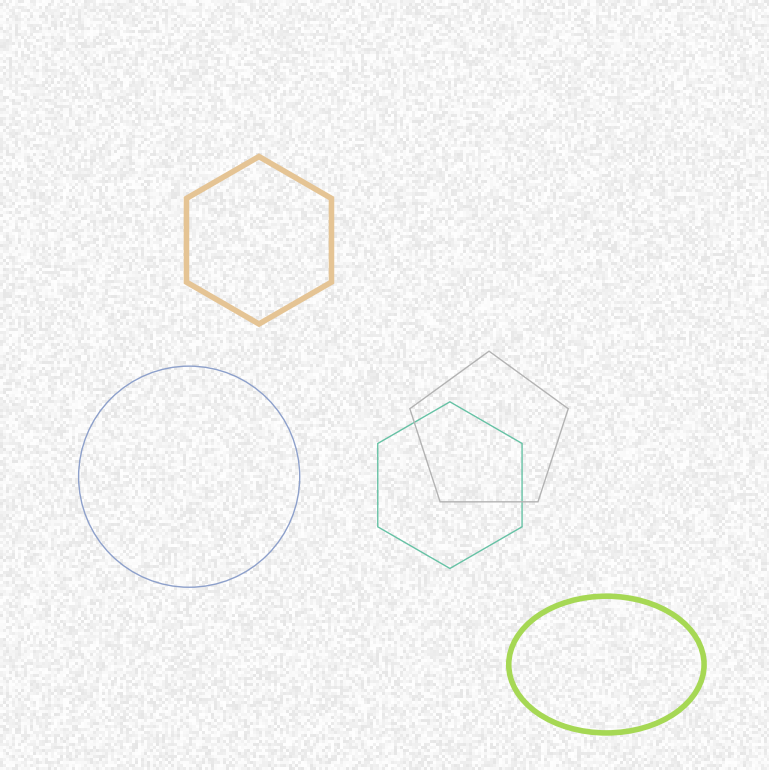[{"shape": "hexagon", "thickness": 0.5, "radius": 0.54, "center": [0.584, 0.37]}, {"shape": "circle", "thickness": 0.5, "radius": 0.72, "center": [0.246, 0.381]}, {"shape": "oval", "thickness": 2, "radius": 0.63, "center": [0.788, 0.137]}, {"shape": "hexagon", "thickness": 2, "radius": 0.54, "center": [0.336, 0.688]}, {"shape": "pentagon", "thickness": 0.5, "radius": 0.54, "center": [0.635, 0.436]}]